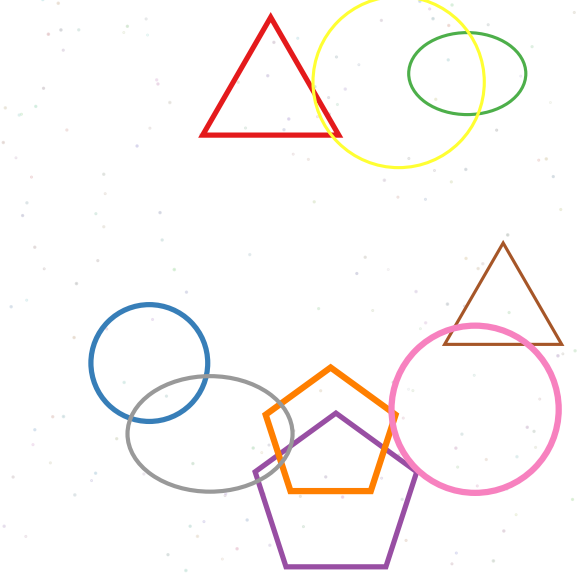[{"shape": "triangle", "thickness": 2.5, "radius": 0.68, "center": [0.469, 0.833]}, {"shape": "circle", "thickness": 2.5, "radius": 0.51, "center": [0.259, 0.371]}, {"shape": "oval", "thickness": 1.5, "radius": 0.51, "center": [0.809, 0.872]}, {"shape": "pentagon", "thickness": 2.5, "radius": 0.74, "center": [0.582, 0.137]}, {"shape": "pentagon", "thickness": 3, "radius": 0.59, "center": [0.573, 0.244]}, {"shape": "circle", "thickness": 1.5, "radius": 0.74, "center": [0.69, 0.857]}, {"shape": "triangle", "thickness": 1.5, "radius": 0.59, "center": [0.871, 0.461]}, {"shape": "circle", "thickness": 3, "radius": 0.72, "center": [0.823, 0.29]}, {"shape": "oval", "thickness": 2, "radius": 0.71, "center": [0.364, 0.248]}]